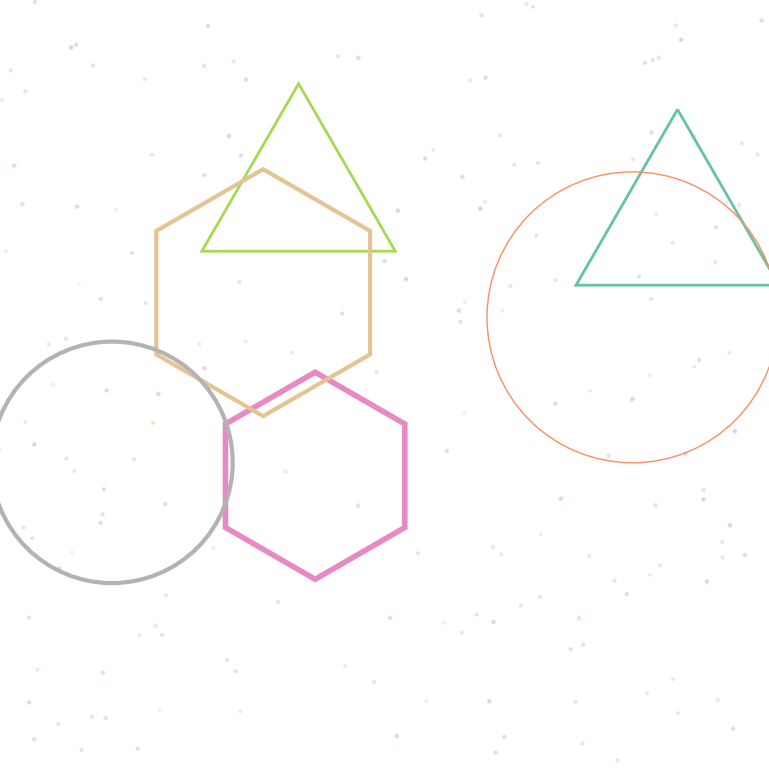[{"shape": "triangle", "thickness": 1, "radius": 0.76, "center": [0.88, 0.706]}, {"shape": "circle", "thickness": 0.5, "radius": 0.94, "center": [0.821, 0.588]}, {"shape": "hexagon", "thickness": 2, "radius": 0.67, "center": [0.409, 0.382]}, {"shape": "triangle", "thickness": 1, "radius": 0.73, "center": [0.388, 0.746]}, {"shape": "hexagon", "thickness": 1.5, "radius": 0.8, "center": [0.342, 0.62]}, {"shape": "circle", "thickness": 1.5, "radius": 0.78, "center": [0.145, 0.4]}]